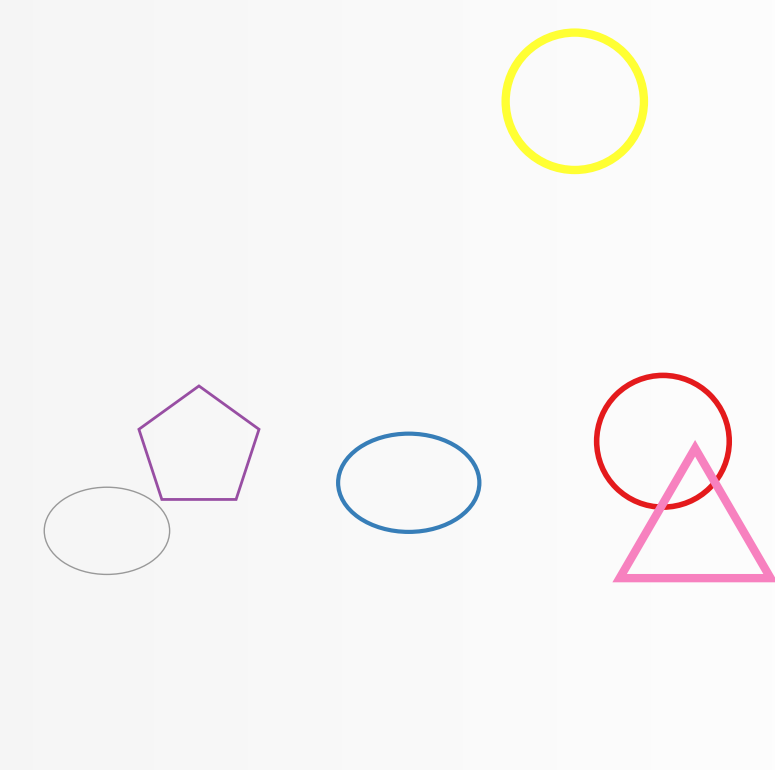[{"shape": "circle", "thickness": 2, "radius": 0.43, "center": [0.855, 0.427]}, {"shape": "oval", "thickness": 1.5, "radius": 0.46, "center": [0.527, 0.373]}, {"shape": "pentagon", "thickness": 1, "radius": 0.41, "center": [0.257, 0.417]}, {"shape": "circle", "thickness": 3, "radius": 0.45, "center": [0.742, 0.868]}, {"shape": "triangle", "thickness": 3, "radius": 0.56, "center": [0.897, 0.305]}, {"shape": "oval", "thickness": 0.5, "radius": 0.4, "center": [0.138, 0.311]}]